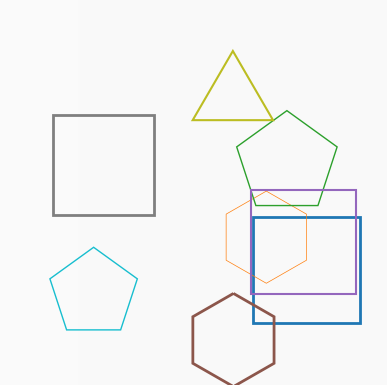[{"shape": "square", "thickness": 2, "radius": 0.69, "center": [0.79, 0.298]}, {"shape": "hexagon", "thickness": 0.5, "radius": 0.6, "center": [0.687, 0.384]}, {"shape": "pentagon", "thickness": 1, "radius": 0.68, "center": [0.74, 0.576]}, {"shape": "square", "thickness": 1.5, "radius": 0.67, "center": [0.783, 0.372]}, {"shape": "hexagon", "thickness": 2, "radius": 0.6, "center": [0.602, 0.117]}, {"shape": "square", "thickness": 2, "radius": 0.65, "center": [0.267, 0.572]}, {"shape": "triangle", "thickness": 1.5, "radius": 0.6, "center": [0.601, 0.748]}, {"shape": "pentagon", "thickness": 1, "radius": 0.59, "center": [0.242, 0.239]}]